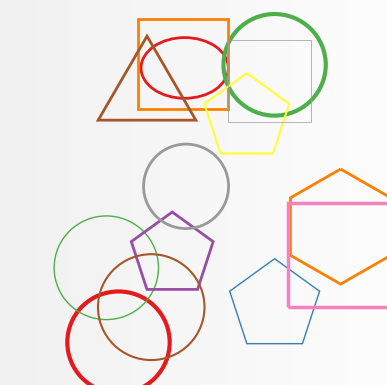[{"shape": "oval", "thickness": 2, "radius": 0.56, "center": [0.477, 0.824]}, {"shape": "circle", "thickness": 3, "radius": 0.66, "center": [0.306, 0.111]}, {"shape": "pentagon", "thickness": 1, "radius": 0.61, "center": [0.709, 0.206]}, {"shape": "circle", "thickness": 3, "radius": 0.66, "center": [0.709, 0.832]}, {"shape": "circle", "thickness": 1, "radius": 0.67, "center": [0.274, 0.304]}, {"shape": "pentagon", "thickness": 2, "radius": 0.56, "center": [0.444, 0.338]}, {"shape": "hexagon", "thickness": 2, "radius": 0.75, "center": [0.879, 0.411]}, {"shape": "square", "thickness": 2, "radius": 0.58, "center": [0.472, 0.834]}, {"shape": "pentagon", "thickness": 1.5, "radius": 0.58, "center": [0.637, 0.695]}, {"shape": "circle", "thickness": 1.5, "radius": 0.69, "center": [0.39, 0.202]}, {"shape": "triangle", "thickness": 2, "radius": 0.73, "center": [0.379, 0.761]}, {"shape": "square", "thickness": 2.5, "radius": 0.68, "center": [0.877, 0.337]}, {"shape": "circle", "thickness": 2, "radius": 0.55, "center": [0.48, 0.516]}, {"shape": "square", "thickness": 0.5, "radius": 0.53, "center": [0.696, 0.789]}]